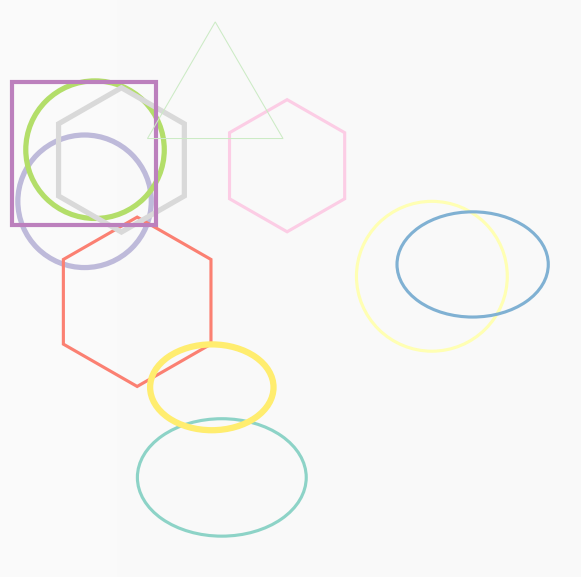[{"shape": "oval", "thickness": 1.5, "radius": 0.73, "center": [0.382, 0.172]}, {"shape": "circle", "thickness": 1.5, "radius": 0.65, "center": [0.743, 0.521]}, {"shape": "circle", "thickness": 2.5, "radius": 0.57, "center": [0.145, 0.651]}, {"shape": "hexagon", "thickness": 1.5, "radius": 0.73, "center": [0.236, 0.477]}, {"shape": "oval", "thickness": 1.5, "radius": 0.65, "center": [0.813, 0.541]}, {"shape": "circle", "thickness": 2.5, "radius": 0.6, "center": [0.163, 0.74]}, {"shape": "hexagon", "thickness": 1.5, "radius": 0.57, "center": [0.494, 0.712]}, {"shape": "hexagon", "thickness": 2.5, "radius": 0.62, "center": [0.209, 0.722]}, {"shape": "square", "thickness": 2, "radius": 0.62, "center": [0.145, 0.733]}, {"shape": "triangle", "thickness": 0.5, "radius": 0.67, "center": [0.37, 0.827]}, {"shape": "oval", "thickness": 3, "radius": 0.53, "center": [0.364, 0.328]}]